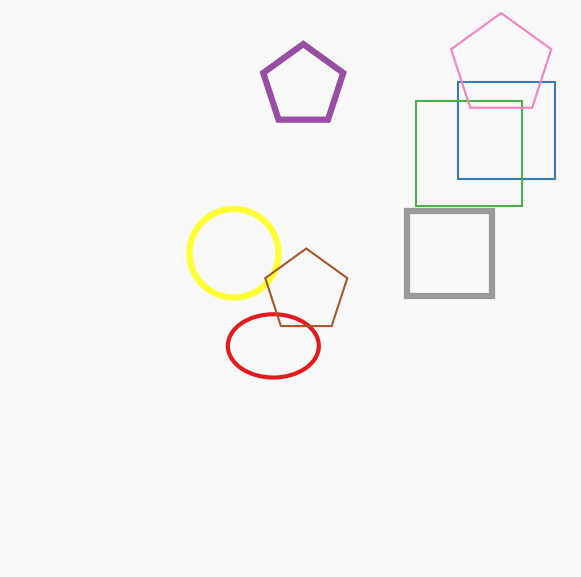[{"shape": "oval", "thickness": 2, "radius": 0.39, "center": [0.47, 0.4]}, {"shape": "square", "thickness": 1, "radius": 0.42, "center": [0.871, 0.773]}, {"shape": "square", "thickness": 1, "radius": 0.46, "center": [0.806, 0.733]}, {"shape": "pentagon", "thickness": 3, "radius": 0.36, "center": [0.522, 0.85]}, {"shape": "circle", "thickness": 3, "radius": 0.38, "center": [0.403, 0.561]}, {"shape": "pentagon", "thickness": 1, "radius": 0.37, "center": [0.527, 0.495]}, {"shape": "pentagon", "thickness": 1, "radius": 0.45, "center": [0.862, 0.886]}, {"shape": "square", "thickness": 3, "radius": 0.37, "center": [0.773, 0.561]}]